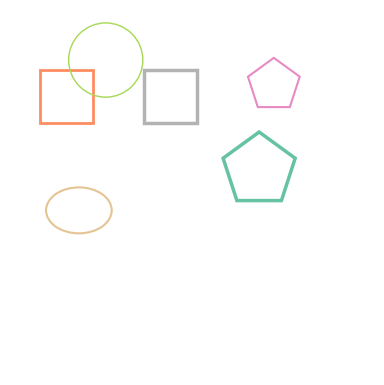[{"shape": "pentagon", "thickness": 2.5, "radius": 0.49, "center": [0.673, 0.559]}, {"shape": "square", "thickness": 2, "radius": 0.35, "center": [0.173, 0.75]}, {"shape": "pentagon", "thickness": 1.5, "radius": 0.35, "center": [0.711, 0.779]}, {"shape": "circle", "thickness": 1, "radius": 0.48, "center": [0.275, 0.844]}, {"shape": "oval", "thickness": 1.5, "radius": 0.43, "center": [0.205, 0.454]}, {"shape": "square", "thickness": 2.5, "radius": 0.34, "center": [0.442, 0.75]}]